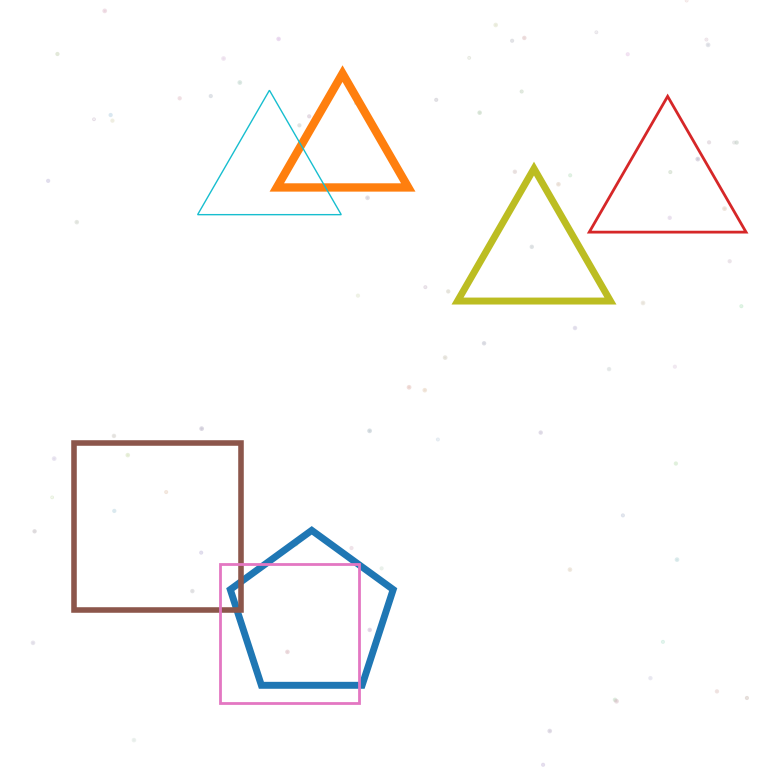[{"shape": "pentagon", "thickness": 2.5, "radius": 0.56, "center": [0.405, 0.2]}, {"shape": "triangle", "thickness": 3, "radius": 0.49, "center": [0.445, 0.806]}, {"shape": "triangle", "thickness": 1, "radius": 0.59, "center": [0.867, 0.757]}, {"shape": "square", "thickness": 2, "radius": 0.54, "center": [0.205, 0.316]}, {"shape": "square", "thickness": 1, "radius": 0.45, "center": [0.376, 0.178]}, {"shape": "triangle", "thickness": 2.5, "radius": 0.57, "center": [0.694, 0.666]}, {"shape": "triangle", "thickness": 0.5, "radius": 0.54, "center": [0.35, 0.775]}]